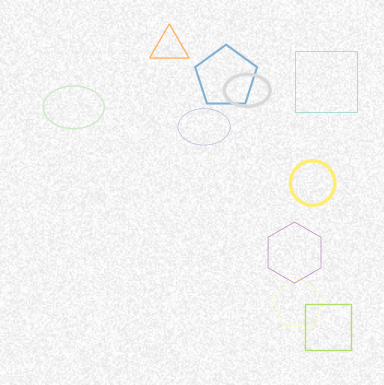[{"shape": "square", "thickness": 0.5, "radius": 0.4, "center": [0.847, 0.789]}, {"shape": "pentagon", "thickness": 0.5, "radius": 0.35, "center": [0.776, 0.209]}, {"shape": "oval", "thickness": 0.5, "radius": 0.34, "center": [0.53, 0.671]}, {"shape": "pentagon", "thickness": 1.5, "radius": 0.42, "center": [0.587, 0.8]}, {"shape": "triangle", "thickness": 1, "radius": 0.3, "center": [0.44, 0.879]}, {"shape": "square", "thickness": 1, "radius": 0.3, "center": [0.853, 0.152]}, {"shape": "oval", "thickness": 2.5, "radius": 0.3, "center": [0.642, 0.765]}, {"shape": "hexagon", "thickness": 0.5, "radius": 0.4, "center": [0.765, 0.344]}, {"shape": "oval", "thickness": 1, "radius": 0.4, "center": [0.192, 0.721]}, {"shape": "circle", "thickness": 2.5, "radius": 0.29, "center": [0.812, 0.525]}]